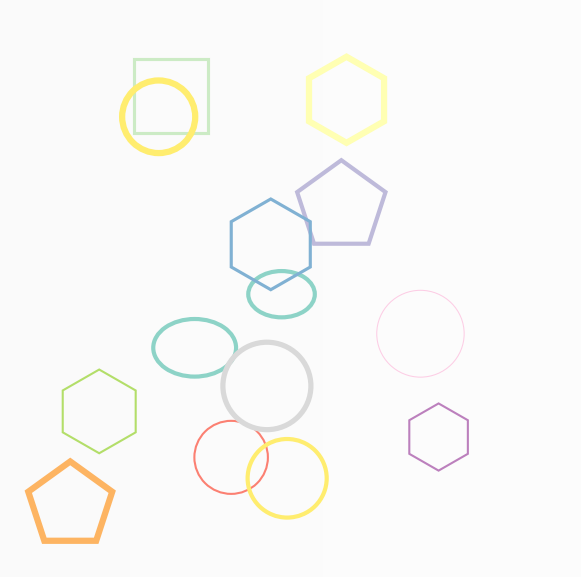[{"shape": "oval", "thickness": 2, "radius": 0.36, "center": [0.335, 0.397]}, {"shape": "oval", "thickness": 2, "radius": 0.29, "center": [0.484, 0.49]}, {"shape": "hexagon", "thickness": 3, "radius": 0.37, "center": [0.596, 0.826]}, {"shape": "pentagon", "thickness": 2, "radius": 0.4, "center": [0.587, 0.642]}, {"shape": "circle", "thickness": 1, "radius": 0.32, "center": [0.398, 0.207]}, {"shape": "hexagon", "thickness": 1.5, "radius": 0.39, "center": [0.466, 0.576]}, {"shape": "pentagon", "thickness": 3, "radius": 0.38, "center": [0.121, 0.124]}, {"shape": "hexagon", "thickness": 1, "radius": 0.36, "center": [0.171, 0.287]}, {"shape": "circle", "thickness": 0.5, "radius": 0.38, "center": [0.723, 0.421]}, {"shape": "circle", "thickness": 2.5, "radius": 0.38, "center": [0.459, 0.331]}, {"shape": "hexagon", "thickness": 1, "radius": 0.29, "center": [0.755, 0.242]}, {"shape": "square", "thickness": 1.5, "radius": 0.32, "center": [0.294, 0.833]}, {"shape": "circle", "thickness": 2, "radius": 0.34, "center": [0.494, 0.171]}, {"shape": "circle", "thickness": 3, "radius": 0.31, "center": [0.273, 0.797]}]